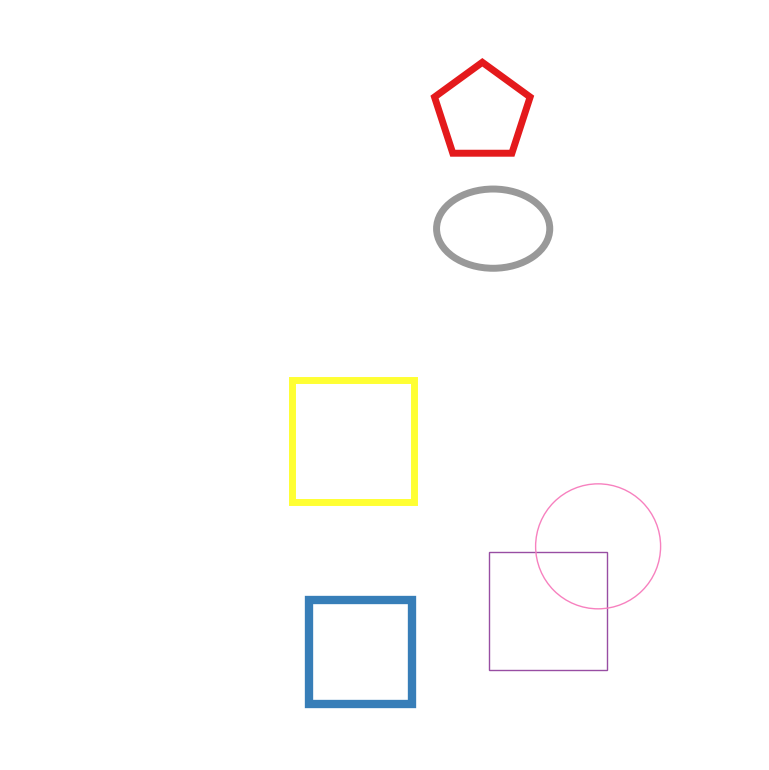[{"shape": "pentagon", "thickness": 2.5, "radius": 0.33, "center": [0.626, 0.854]}, {"shape": "square", "thickness": 3, "radius": 0.34, "center": [0.468, 0.153]}, {"shape": "square", "thickness": 0.5, "radius": 0.38, "center": [0.712, 0.207]}, {"shape": "square", "thickness": 2.5, "radius": 0.4, "center": [0.458, 0.428]}, {"shape": "circle", "thickness": 0.5, "radius": 0.41, "center": [0.777, 0.29]}, {"shape": "oval", "thickness": 2.5, "radius": 0.37, "center": [0.64, 0.703]}]